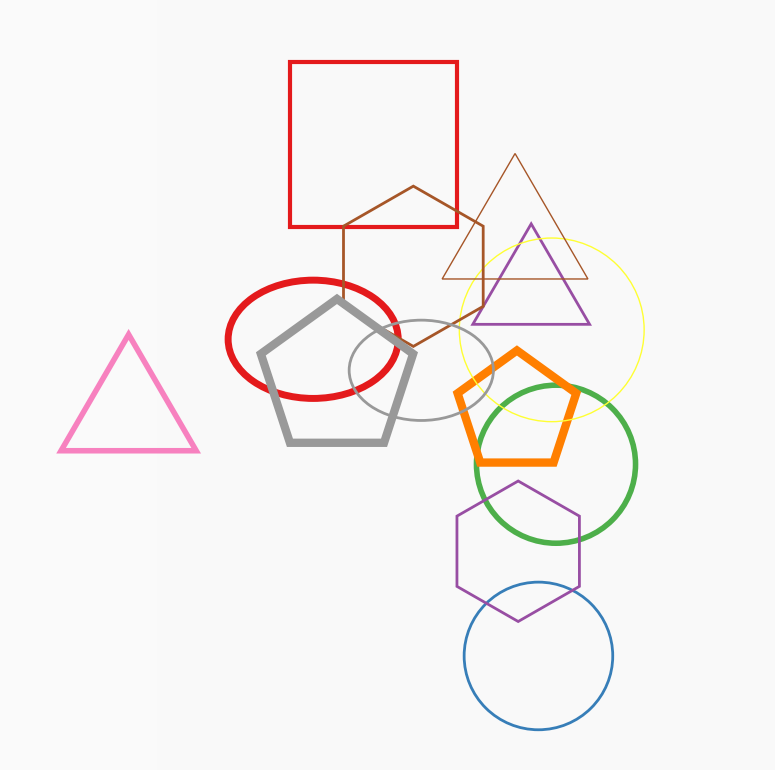[{"shape": "square", "thickness": 1.5, "radius": 0.54, "center": [0.482, 0.813]}, {"shape": "oval", "thickness": 2.5, "radius": 0.55, "center": [0.404, 0.559]}, {"shape": "circle", "thickness": 1, "radius": 0.48, "center": [0.695, 0.148]}, {"shape": "circle", "thickness": 2, "radius": 0.51, "center": [0.717, 0.397]}, {"shape": "triangle", "thickness": 1, "radius": 0.43, "center": [0.685, 0.622]}, {"shape": "hexagon", "thickness": 1, "radius": 0.46, "center": [0.669, 0.284]}, {"shape": "pentagon", "thickness": 3, "radius": 0.4, "center": [0.667, 0.464]}, {"shape": "circle", "thickness": 0.5, "radius": 0.6, "center": [0.712, 0.572]}, {"shape": "triangle", "thickness": 0.5, "radius": 0.54, "center": [0.665, 0.692]}, {"shape": "hexagon", "thickness": 1, "radius": 0.52, "center": [0.533, 0.654]}, {"shape": "triangle", "thickness": 2, "radius": 0.5, "center": [0.166, 0.465]}, {"shape": "pentagon", "thickness": 3, "radius": 0.52, "center": [0.435, 0.509]}, {"shape": "oval", "thickness": 1, "radius": 0.47, "center": [0.544, 0.519]}]